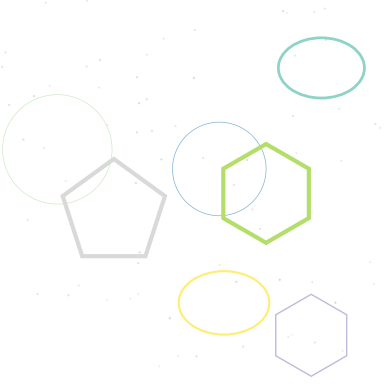[{"shape": "oval", "thickness": 2, "radius": 0.56, "center": [0.835, 0.824]}, {"shape": "hexagon", "thickness": 1, "radius": 0.53, "center": [0.808, 0.129]}, {"shape": "circle", "thickness": 0.5, "radius": 0.61, "center": [0.57, 0.561]}, {"shape": "hexagon", "thickness": 3, "radius": 0.64, "center": [0.691, 0.498]}, {"shape": "pentagon", "thickness": 3, "radius": 0.7, "center": [0.296, 0.448]}, {"shape": "circle", "thickness": 0.5, "radius": 0.71, "center": [0.149, 0.612]}, {"shape": "oval", "thickness": 1.5, "radius": 0.59, "center": [0.582, 0.213]}]